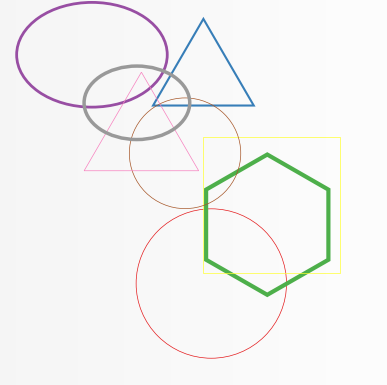[{"shape": "circle", "thickness": 0.5, "radius": 0.97, "center": [0.545, 0.264]}, {"shape": "triangle", "thickness": 1.5, "radius": 0.75, "center": [0.525, 0.801]}, {"shape": "hexagon", "thickness": 3, "radius": 0.91, "center": [0.69, 0.416]}, {"shape": "oval", "thickness": 2, "radius": 0.97, "center": [0.237, 0.858]}, {"shape": "square", "thickness": 0.5, "radius": 0.89, "center": [0.7, 0.467]}, {"shape": "circle", "thickness": 0.5, "radius": 0.72, "center": [0.478, 0.602]}, {"shape": "triangle", "thickness": 0.5, "radius": 0.85, "center": [0.365, 0.642]}, {"shape": "oval", "thickness": 2.5, "radius": 0.68, "center": [0.353, 0.733]}]